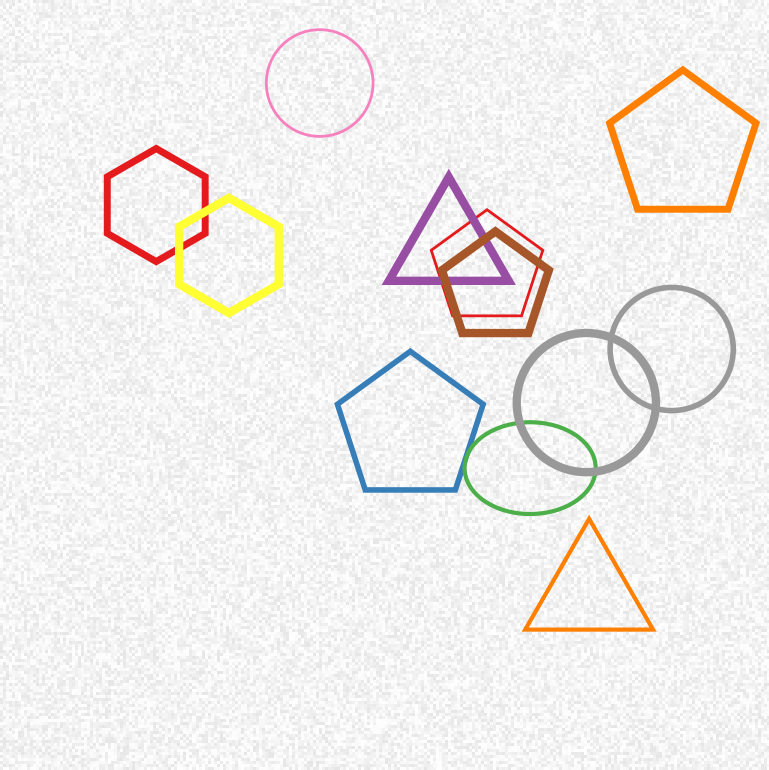[{"shape": "hexagon", "thickness": 2.5, "radius": 0.37, "center": [0.203, 0.734]}, {"shape": "pentagon", "thickness": 1, "radius": 0.38, "center": [0.633, 0.651]}, {"shape": "pentagon", "thickness": 2, "radius": 0.5, "center": [0.533, 0.444]}, {"shape": "oval", "thickness": 1.5, "radius": 0.43, "center": [0.689, 0.392]}, {"shape": "triangle", "thickness": 3, "radius": 0.45, "center": [0.583, 0.68]}, {"shape": "pentagon", "thickness": 2.5, "radius": 0.5, "center": [0.887, 0.809]}, {"shape": "triangle", "thickness": 1.5, "radius": 0.48, "center": [0.765, 0.23]}, {"shape": "hexagon", "thickness": 3, "radius": 0.37, "center": [0.297, 0.668]}, {"shape": "pentagon", "thickness": 3, "radius": 0.36, "center": [0.643, 0.626]}, {"shape": "circle", "thickness": 1, "radius": 0.35, "center": [0.415, 0.892]}, {"shape": "circle", "thickness": 3, "radius": 0.45, "center": [0.761, 0.477]}, {"shape": "circle", "thickness": 2, "radius": 0.4, "center": [0.872, 0.547]}]